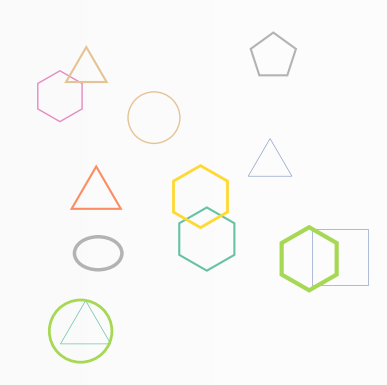[{"shape": "triangle", "thickness": 0.5, "radius": 0.37, "center": [0.221, 0.144]}, {"shape": "hexagon", "thickness": 1.5, "radius": 0.41, "center": [0.534, 0.379]}, {"shape": "triangle", "thickness": 1.5, "radius": 0.37, "center": [0.248, 0.494]}, {"shape": "square", "thickness": 0.5, "radius": 0.36, "center": [0.877, 0.333]}, {"shape": "triangle", "thickness": 0.5, "radius": 0.33, "center": [0.697, 0.575]}, {"shape": "hexagon", "thickness": 1, "radius": 0.33, "center": [0.155, 0.75]}, {"shape": "hexagon", "thickness": 3, "radius": 0.41, "center": [0.798, 0.328]}, {"shape": "circle", "thickness": 2, "radius": 0.4, "center": [0.208, 0.14]}, {"shape": "hexagon", "thickness": 2, "radius": 0.4, "center": [0.517, 0.489]}, {"shape": "circle", "thickness": 1, "radius": 0.33, "center": [0.397, 0.694]}, {"shape": "triangle", "thickness": 1.5, "radius": 0.3, "center": [0.223, 0.817]}, {"shape": "oval", "thickness": 2.5, "radius": 0.31, "center": [0.253, 0.342]}, {"shape": "pentagon", "thickness": 1.5, "radius": 0.31, "center": [0.705, 0.854]}]